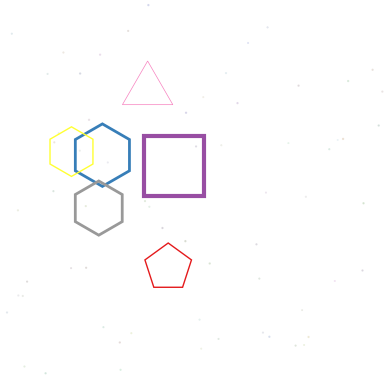[{"shape": "pentagon", "thickness": 1, "radius": 0.32, "center": [0.437, 0.305]}, {"shape": "hexagon", "thickness": 2, "radius": 0.41, "center": [0.266, 0.597]}, {"shape": "square", "thickness": 3, "radius": 0.39, "center": [0.453, 0.569]}, {"shape": "hexagon", "thickness": 1, "radius": 0.32, "center": [0.186, 0.606]}, {"shape": "triangle", "thickness": 0.5, "radius": 0.38, "center": [0.383, 0.766]}, {"shape": "hexagon", "thickness": 2, "radius": 0.35, "center": [0.257, 0.46]}]